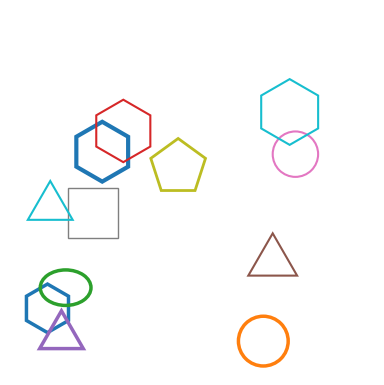[{"shape": "hexagon", "thickness": 3, "radius": 0.39, "center": [0.266, 0.606]}, {"shape": "hexagon", "thickness": 2.5, "radius": 0.32, "center": [0.123, 0.199]}, {"shape": "circle", "thickness": 2.5, "radius": 0.32, "center": [0.684, 0.114]}, {"shape": "oval", "thickness": 2.5, "radius": 0.33, "center": [0.17, 0.253]}, {"shape": "hexagon", "thickness": 1.5, "radius": 0.41, "center": [0.32, 0.66]}, {"shape": "triangle", "thickness": 2.5, "radius": 0.33, "center": [0.16, 0.127]}, {"shape": "triangle", "thickness": 1.5, "radius": 0.37, "center": [0.708, 0.321]}, {"shape": "circle", "thickness": 1.5, "radius": 0.29, "center": [0.767, 0.6]}, {"shape": "square", "thickness": 1, "radius": 0.32, "center": [0.241, 0.446]}, {"shape": "pentagon", "thickness": 2, "radius": 0.37, "center": [0.463, 0.566]}, {"shape": "triangle", "thickness": 1.5, "radius": 0.34, "center": [0.131, 0.463]}, {"shape": "hexagon", "thickness": 1.5, "radius": 0.43, "center": [0.752, 0.709]}]